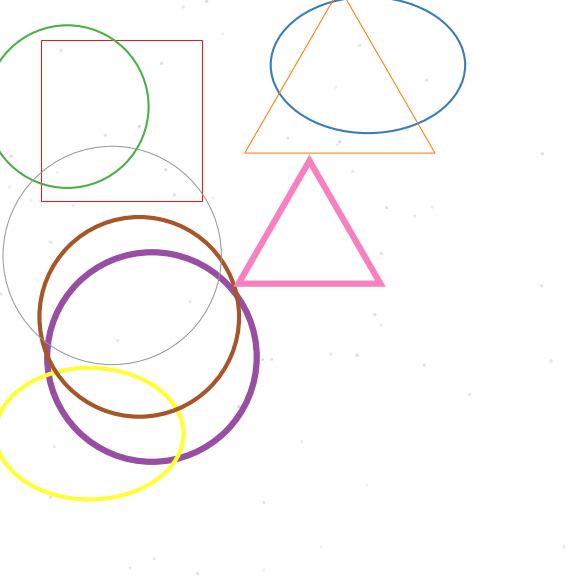[{"shape": "square", "thickness": 0.5, "radius": 0.69, "center": [0.21, 0.791]}, {"shape": "oval", "thickness": 1, "radius": 0.84, "center": [0.637, 0.886]}, {"shape": "circle", "thickness": 1, "radius": 0.7, "center": [0.116, 0.815]}, {"shape": "circle", "thickness": 3, "radius": 0.91, "center": [0.263, 0.381]}, {"shape": "triangle", "thickness": 0.5, "radius": 0.95, "center": [0.589, 0.829]}, {"shape": "oval", "thickness": 2, "radius": 0.81, "center": [0.155, 0.248]}, {"shape": "circle", "thickness": 2, "radius": 0.86, "center": [0.241, 0.45]}, {"shape": "triangle", "thickness": 3, "radius": 0.71, "center": [0.536, 0.579]}, {"shape": "circle", "thickness": 0.5, "radius": 0.95, "center": [0.194, 0.557]}]